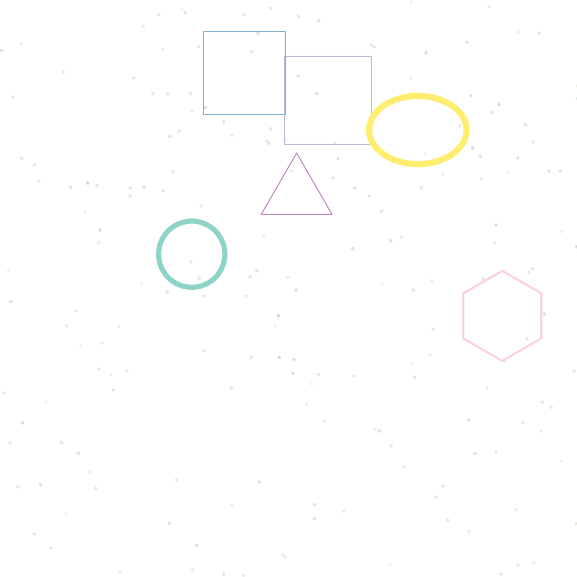[{"shape": "circle", "thickness": 2.5, "radius": 0.29, "center": [0.332, 0.559]}, {"shape": "square", "thickness": 0.5, "radius": 0.38, "center": [0.567, 0.826]}, {"shape": "square", "thickness": 0.5, "radius": 0.36, "center": [0.423, 0.874]}, {"shape": "hexagon", "thickness": 1, "radius": 0.39, "center": [0.87, 0.452]}, {"shape": "triangle", "thickness": 0.5, "radius": 0.35, "center": [0.514, 0.663]}, {"shape": "oval", "thickness": 3, "radius": 0.42, "center": [0.724, 0.774]}]